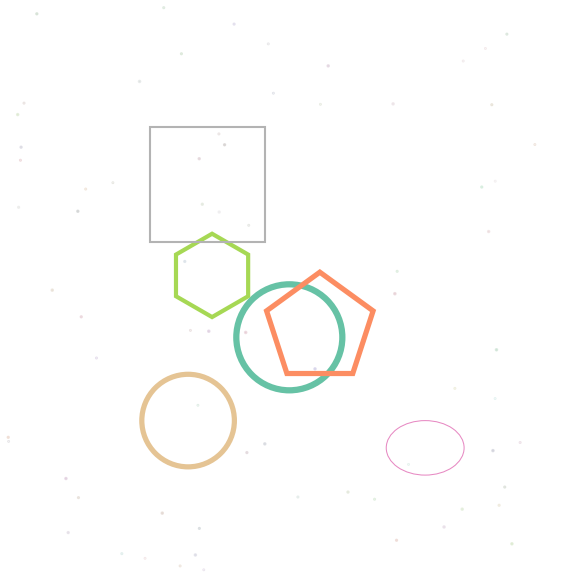[{"shape": "circle", "thickness": 3, "radius": 0.46, "center": [0.501, 0.415]}, {"shape": "pentagon", "thickness": 2.5, "radius": 0.48, "center": [0.554, 0.431]}, {"shape": "oval", "thickness": 0.5, "radius": 0.34, "center": [0.736, 0.224]}, {"shape": "hexagon", "thickness": 2, "radius": 0.36, "center": [0.367, 0.522]}, {"shape": "circle", "thickness": 2.5, "radius": 0.4, "center": [0.326, 0.271]}, {"shape": "square", "thickness": 1, "radius": 0.5, "center": [0.359, 0.68]}]